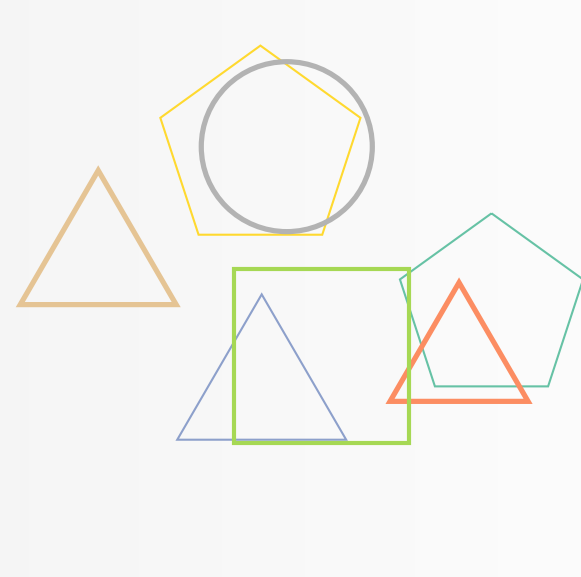[{"shape": "pentagon", "thickness": 1, "radius": 0.83, "center": [0.846, 0.464]}, {"shape": "triangle", "thickness": 2.5, "radius": 0.69, "center": [0.79, 0.373]}, {"shape": "triangle", "thickness": 1, "radius": 0.84, "center": [0.45, 0.322]}, {"shape": "square", "thickness": 2, "radius": 0.75, "center": [0.554, 0.382]}, {"shape": "pentagon", "thickness": 1, "radius": 0.91, "center": [0.448, 0.739]}, {"shape": "triangle", "thickness": 2.5, "radius": 0.77, "center": [0.169, 0.549]}, {"shape": "circle", "thickness": 2.5, "radius": 0.74, "center": [0.493, 0.745]}]